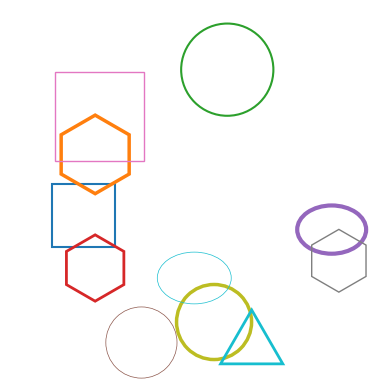[{"shape": "square", "thickness": 1.5, "radius": 0.41, "center": [0.217, 0.441]}, {"shape": "hexagon", "thickness": 2.5, "radius": 0.51, "center": [0.247, 0.599]}, {"shape": "circle", "thickness": 1.5, "radius": 0.6, "center": [0.59, 0.819]}, {"shape": "hexagon", "thickness": 2, "radius": 0.43, "center": [0.247, 0.304]}, {"shape": "oval", "thickness": 3, "radius": 0.45, "center": [0.861, 0.404]}, {"shape": "circle", "thickness": 0.5, "radius": 0.46, "center": [0.367, 0.11]}, {"shape": "square", "thickness": 1, "radius": 0.58, "center": [0.258, 0.698]}, {"shape": "hexagon", "thickness": 1, "radius": 0.41, "center": [0.88, 0.323]}, {"shape": "circle", "thickness": 2.5, "radius": 0.49, "center": [0.556, 0.164]}, {"shape": "oval", "thickness": 0.5, "radius": 0.48, "center": [0.505, 0.278]}, {"shape": "triangle", "thickness": 2, "radius": 0.47, "center": [0.654, 0.102]}]